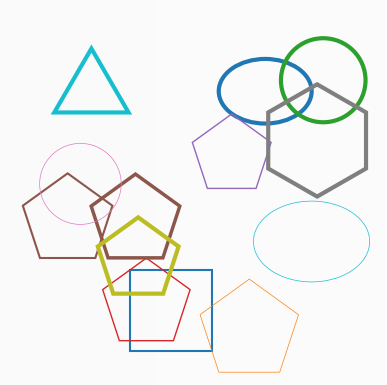[{"shape": "oval", "thickness": 3, "radius": 0.6, "center": [0.684, 0.763]}, {"shape": "square", "thickness": 1.5, "radius": 0.53, "center": [0.442, 0.194]}, {"shape": "pentagon", "thickness": 0.5, "radius": 0.67, "center": [0.643, 0.141]}, {"shape": "circle", "thickness": 3, "radius": 0.55, "center": [0.834, 0.792]}, {"shape": "pentagon", "thickness": 1, "radius": 0.59, "center": [0.378, 0.211]}, {"shape": "pentagon", "thickness": 1, "radius": 0.53, "center": [0.598, 0.597]}, {"shape": "pentagon", "thickness": 1.5, "radius": 0.61, "center": [0.175, 0.428]}, {"shape": "pentagon", "thickness": 2.5, "radius": 0.6, "center": [0.35, 0.428]}, {"shape": "circle", "thickness": 0.5, "radius": 0.53, "center": [0.208, 0.522]}, {"shape": "hexagon", "thickness": 3, "radius": 0.73, "center": [0.818, 0.635]}, {"shape": "pentagon", "thickness": 3, "radius": 0.55, "center": [0.357, 0.326]}, {"shape": "oval", "thickness": 0.5, "radius": 0.75, "center": [0.804, 0.373]}, {"shape": "triangle", "thickness": 3, "radius": 0.55, "center": [0.236, 0.763]}]